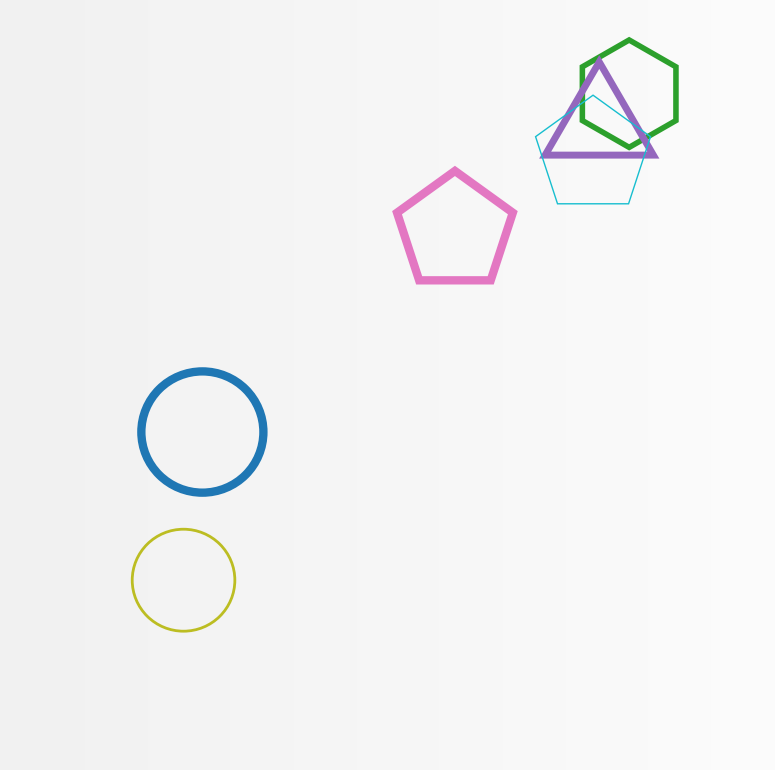[{"shape": "circle", "thickness": 3, "radius": 0.39, "center": [0.261, 0.439]}, {"shape": "hexagon", "thickness": 2, "radius": 0.35, "center": [0.812, 0.878]}, {"shape": "triangle", "thickness": 2.5, "radius": 0.4, "center": [0.773, 0.839]}, {"shape": "pentagon", "thickness": 3, "radius": 0.39, "center": [0.587, 0.699]}, {"shape": "circle", "thickness": 1, "radius": 0.33, "center": [0.237, 0.246]}, {"shape": "pentagon", "thickness": 0.5, "radius": 0.39, "center": [0.765, 0.798]}]